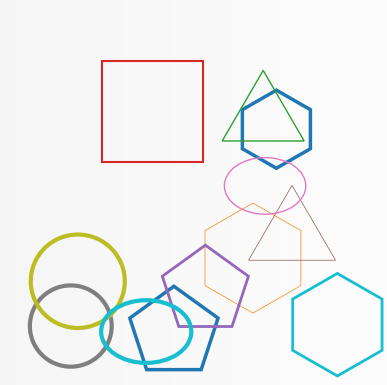[{"shape": "hexagon", "thickness": 2.5, "radius": 0.51, "center": [0.713, 0.664]}, {"shape": "pentagon", "thickness": 2.5, "radius": 0.6, "center": [0.449, 0.137]}, {"shape": "hexagon", "thickness": 0.5, "radius": 0.71, "center": [0.653, 0.33]}, {"shape": "triangle", "thickness": 1, "radius": 0.61, "center": [0.679, 0.695]}, {"shape": "square", "thickness": 1.5, "radius": 0.65, "center": [0.394, 0.709]}, {"shape": "pentagon", "thickness": 2, "radius": 0.58, "center": [0.53, 0.246]}, {"shape": "triangle", "thickness": 0.5, "radius": 0.65, "center": [0.754, 0.389]}, {"shape": "oval", "thickness": 1, "radius": 0.53, "center": [0.684, 0.517]}, {"shape": "circle", "thickness": 3, "radius": 0.53, "center": [0.183, 0.153]}, {"shape": "circle", "thickness": 3, "radius": 0.61, "center": [0.201, 0.269]}, {"shape": "hexagon", "thickness": 2, "radius": 0.67, "center": [0.871, 0.157]}, {"shape": "oval", "thickness": 3, "radius": 0.58, "center": [0.377, 0.139]}]